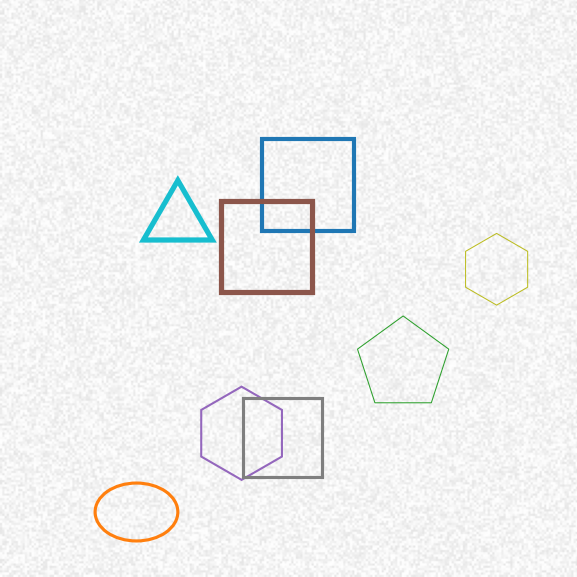[{"shape": "square", "thickness": 2, "radius": 0.4, "center": [0.534, 0.679]}, {"shape": "oval", "thickness": 1.5, "radius": 0.36, "center": [0.236, 0.113]}, {"shape": "pentagon", "thickness": 0.5, "radius": 0.42, "center": [0.698, 0.369]}, {"shape": "hexagon", "thickness": 1, "radius": 0.4, "center": [0.418, 0.249]}, {"shape": "square", "thickness": 2.5, "radius": 0.39, "center": [0.461, 0.572]}, {"shape": "square", "thickness": 1.5, "radius": 0.34, "center": [0.489, 0.241]}, {"shape": "hexagon", "thickness": 0.5, "radius": 0.31, "center": [0.86, 0.533]}, {"shape": "triangle", "thickness": 2.5, "radius": 0.34, "center": [0.308, 0.618]}]